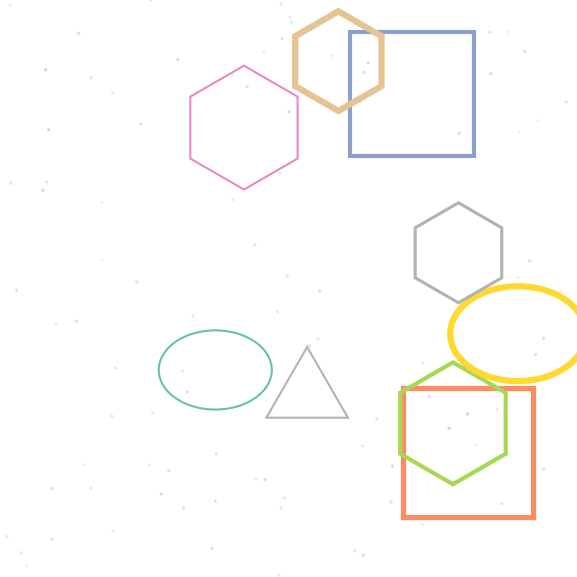[{"shape": "oval", "thickness": 1, "radius": 0.49, "center": [0.373, 0.359]}, {"shape": "square", "thickness": 2.5, "radius": 0.56, "center": [0.81, 0.216]}, {"shape": "square", "thickness": 2, "radius": 0.54, "center": [0.713, 0.837]}, {"shape": "hexagon", "thickness": 1, "radius": 0.54, "center": [0.422, 0.778]}, {"shape": "hexagon", "thickness": 2, "radius": 0.53, "center": [0.784, 0.266]}, {"shape": "oval", "thickness": 3, "radius": 0.59, "center": [0.897, 0.421]}, {"shape": "hexagon", "thickness": 3, "radius": 0.43, "center": [0.586, 0.893]}, {"shape": "hexagon", "thickness": 1.5, "radius": 0.43, "center": [0.794, 0.561]}, {"shape": "triangle", "thickness": 1, "radius": 0.41, "center": [0.532, 0.317]}]